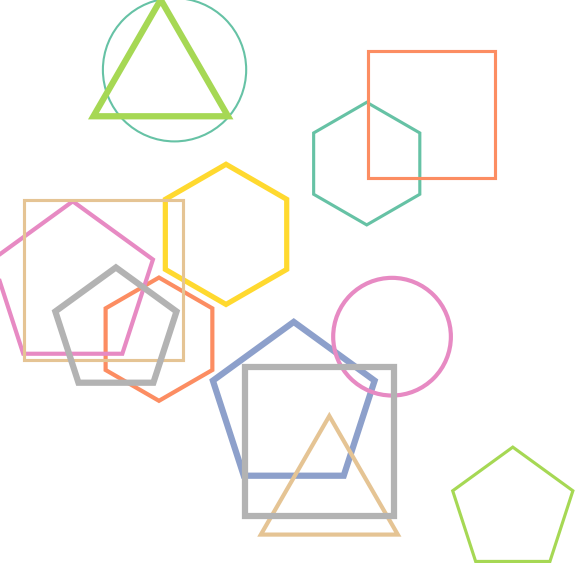[{"shape": "circle", "thickness": 1, "radius": 0.62, "center": [0.302, 0.878]}, {"shape": "hexagon", "thickness": 1.5, "radius": 0.53, "center": [0.635, 0.716]}, {"shape": "hexagon", "thickness": 2, "radius": 0.53, "center": [0.275, 0.412]}, {"shape": "square", "thickness": 1.5, "radius": 0.55, "center": [0.747, 0.801]}, {"shape": "pentagon", "thickness": 3, "radius": 0.74, "center": [0.509, 0.294]}, {"shape": "pentagon", "thickness": 2, "radius": 0.73, "center": [0.126, 0.505]}, {"shape": "circle", "thickness": 2, "radius": 0.51, "center": [0.679, 0.416]}, {"shape": "triangle", "thickness": 3, "radius": 0.67, "center": [0.278, 0.865]}, {"shape": "pentagon", "thickness": 1.5, "radius": 0.55, "center": [0.888, 0.115]}, {"shape": "hexagon", "thickness": 2.5, "radius": 0.61, "center": [0.391, 0.593]}, {"shape": "square", "thickness": 1.5, "radius": 0.69, "center": [0.18, 0.515]}, {"shape": "triangle", "thickness": 2, "radius": 0.68, "center": [0.57, 0.142]}, {"shape": "square", "thickness": 3, "radius": 0.64, "center": [0.554, 0.235]}, {"shape": "pentagon", "thickness": 3, "radius": 0.55, "center": [0.201, 0.426]}]